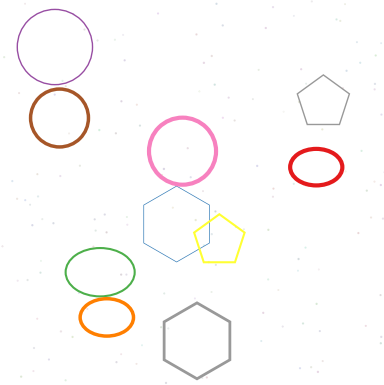[{"shape": "oval", "thickness": 3, "radius": 0.34, "center": [0.821, 0.566]}, {"shape": "hexagon", "thickness": 0.5, "radius": 0.49, "center": [0.459, 0.418]}, {"shape": "oval", "thickness": 1.5, "radius": 0.45, "center": [0.26, 0.293]}, {"shape": "circle", "thickness": 1, "radius": 0.49, "center": [0.143, 0.878]}, {"shape": "oval", "thickness": 2.5, "radius": 0.35, "center": [0.277, 0.176]}, {"shape": "pentagon", "thickness": 1.5, "radius": 0.34, "center": [0.57, 0.375]}, {"shape": "circle", "thickness": 2.5, "radius": 0.38, "center": [0.155, 0.694]}, {"shape": "circle", "thickness": 3, "radius": 0.44, "center": [0.474, 0.607]}, {"shape": "pentagon", "thickness": 1, "radius": 0.36, "center": [0.84, 0.734]}, {"shape": "hexagon", "thickness": 2, "radius": 0.49, "center": [0.512, 0.115]}]